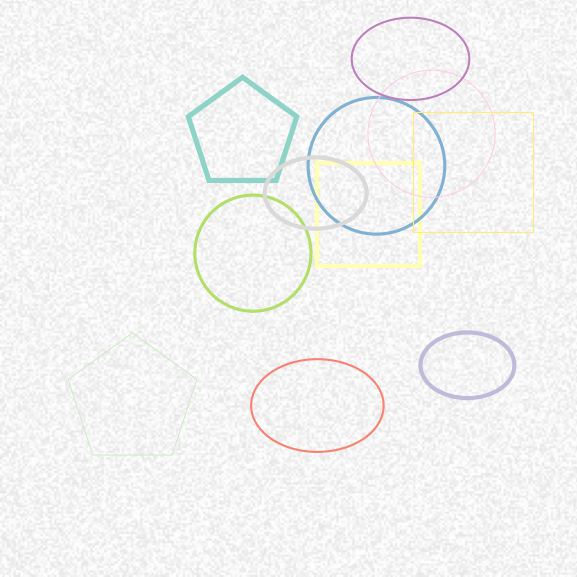[{"shape": "pentagon", "thickness": 2.5, "radius": 0.49, "center": [0.42, 0.767]}, {"shape": "square", "thickness": 2, "radius": 0.44, "center": [0.638, 0.627]}, {"shape": "oval", "thickness": 2, "radius": 0.41, "center": [0.809, 0.367]}, {"shape": "oval", "thickness": 1, "radius": 0.57, "center": [0.55, 0.297]}, {"shape": "circle", "thickness": 1.5, "radius": 0.59, "center": [0.652, 0.712]}, {"shape": "circle", "thickness": 1.5, "radius": 0.5, "center": [0.438, 0.561]}, {"shape": "circle", "thickness": 0.5, "radius": 0.55, "center": [0.747, 0.768]}, {"shape": "oval", "thickness": 2, "radius": 0.44, "center": [0.547, 0.665]}, {"shape": "oval", "thickness": 1, "radius": 0.51, "center": [0.711, 0.897]}, {"shape": "pentagon", "thickness": 0.5, "radius": 0.59, "center": [0.229, 0.306]}, {"shape": "square", "thickness": 0.5, "radius": 0.52, "center": [0.819, 0.7]}]